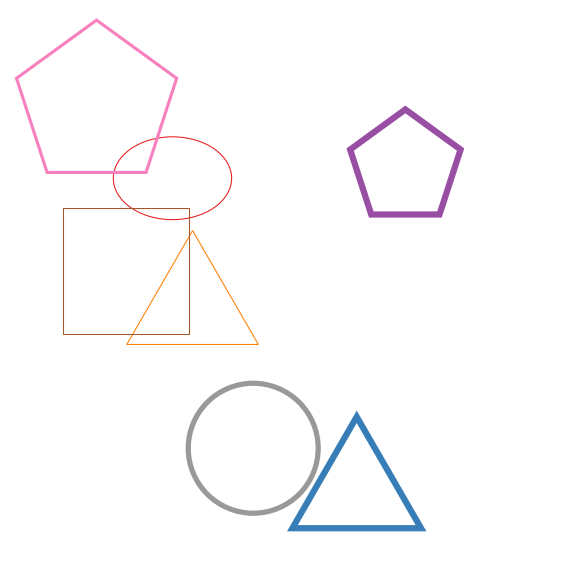[{"shape": "oval", "thickness": 0.5, "radius": 0.51, "center": [0.299, 0.691]}, {"shape": "triangle", "thickness": 3, "radius": 0.64, "center": [0.618, 0.149]}, {"shape": "pentagon", "thickness": 3, "radius": 0.5, "center": [0.702, 0.709]}, {"shape": "triangle", "thickness": 0.5, "radius": 0.66, "center": [0.333, 0.468]}, {"shape": "square", "thickness": 0.5, "radius": 0.54, "center": [0.218, 0.531]}, {"shape": "pentagon", "thickness": 1.5, "radius": 0.73, "center": [0.167, 0.818]}, {"shape": "circle", "thickness": 2.5, "radius": 0.56, "center": [0.438, 0.223]}]